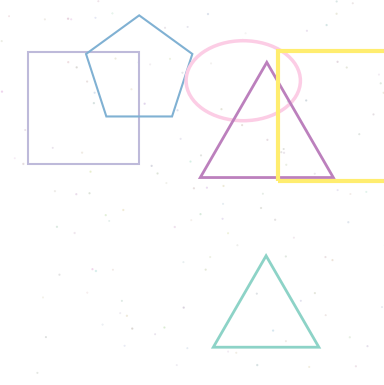[{"shape": "triangle", "thickness": 2, "radius": 0.79, "center": [0.691, 0.177]}, {"shape": "square", "thickness": 1.5, "radius": 0.72, "center": [0.218, 0.719]}, {"shape": "pentagon", "thickness": 1.5, "radius": 0.73, "center": [0.362, 0.815]}, {"shape": "oval", "thickness": 2.5, "radius": 0.74, "center": [0.632, 0.79]}, {"shape": "triangle", "thickness": 2, "radius": 1.0, "center": [0.693, 0.639]}, {"shape": "square", "thickness": 3, "radius": 0.85, "center": [0.892, 0.698]}]